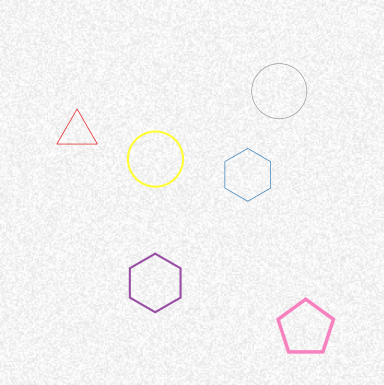[{"shape": "triangle", "thickness": 0.5, "radius": 0.3, "center": [0.2, 0.656]}, {"shape": "hexagon", "thickness": 0.5, "radius": 0.34, "center": [0.643, 0.546]}, {"shape": "hexagon", "thickness": 1.5, "radius": 0.38, "center": [0.403, 0.265]}, {"shape": "circle", "thickness": 1.5, "radius": 0.36, "center": [0.404, 0.587]}, {"shape": "pentagon", "thickness": 2.5, "radius": 0.38, "center": [0.794, 0.147]}, {"shape": "circle", "thickness": 0.5, "radius": 0.36, "center": [0.725, 0.763]}]